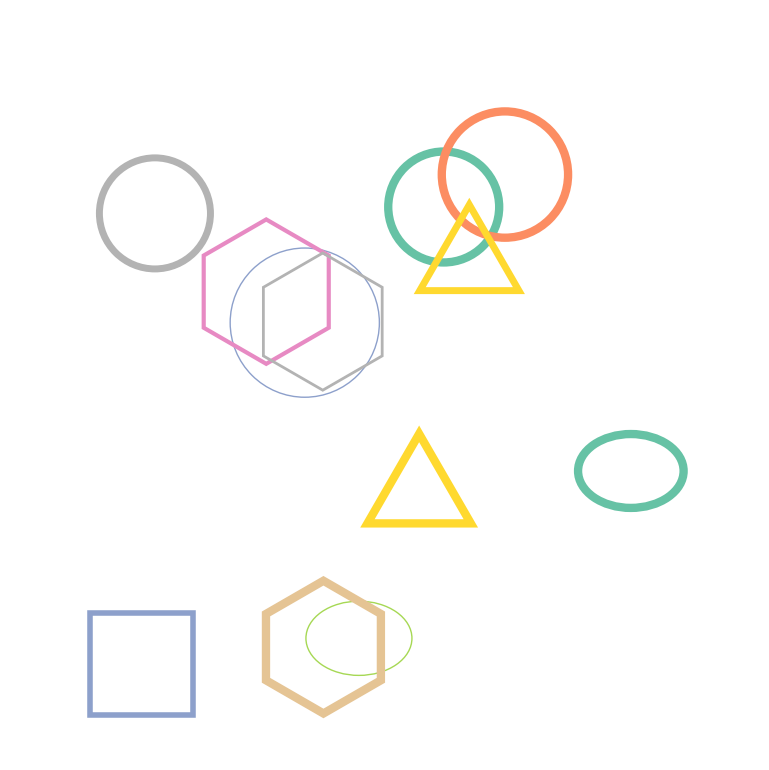[{"shape": "oval", "thickness": 3, "radius": 0.34, "center": [0.819, 0.388]}, {"shape": "circle", "thickness": 3, "radius": 0.36, "center": [0.576, 0.731]}, {"shape": "circle", "thickness": 3, "radius": 0.41, "center": [0.656, 0.773]}, {"shape": "circle", "thickness": 0.5, "radius": 0.48, "center": [0.396, 0.581]}, {"shape": "square", "thickness": 2, "radius": 0.33, "center": [0.184, 0.138]}, {"shape": "hexagon", "thickness": 1.5, "radius": 0.47, "center": [0.346, 0.621]}, {"shape": "oval", "thickness": 0.5, "radius": 0.34, "center": [0.466, 0.171]}, {"shape": "triangle", "thickness": 2.5, "radius": 0.37, "center": [0.61, 0.66]}, {"shape": "triangle", "thickness": 3, "radius": 0.39, "center": [0.544, 0.359]}, {"shape": "hexagon", "thickness": 3, "radius": 0.43, "center": [0.42, 0.16]}, {"shape": "hexagon", "thickness": 1, "radius": 0.45, "center": [0.419, 0.582]}, {"shape": "circle", "thickness": 2.5, "radius": 0.36, "center": [0.201, 0.723]}]